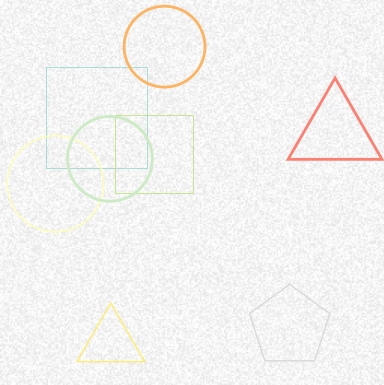[{"shape": "square", "thickness": 0.5, "radius": 0.66, "center": [0.25, 0.694]}, {"shape": "circle", "thickness": 1, "radius": 0.62, "center": [0.144, 0.523]}, {"shape": "triangle", "thickness": 2, "radius": 0.7, "center": [0.87, 0.657]}, {"shape": "circle", "thickness": 2, "radius": 0.53, "center": [0.427, 0.879]}, {"shape": "square", "thickness": 0.5, "radius": 0.51, "center": [0.401, 0.601]}, {"shape": "pentagon", "thickness": 1, "radius": 0.55, "center": [0.752, 0.152]}, {"shape": "circle", "thickness": 2, "radius": 0.55, "center": [0.285, 0.587]}, {"shape": "triangle", "thickness": 1, "radius": 0.51, "center": [0.288, 0.111]}]